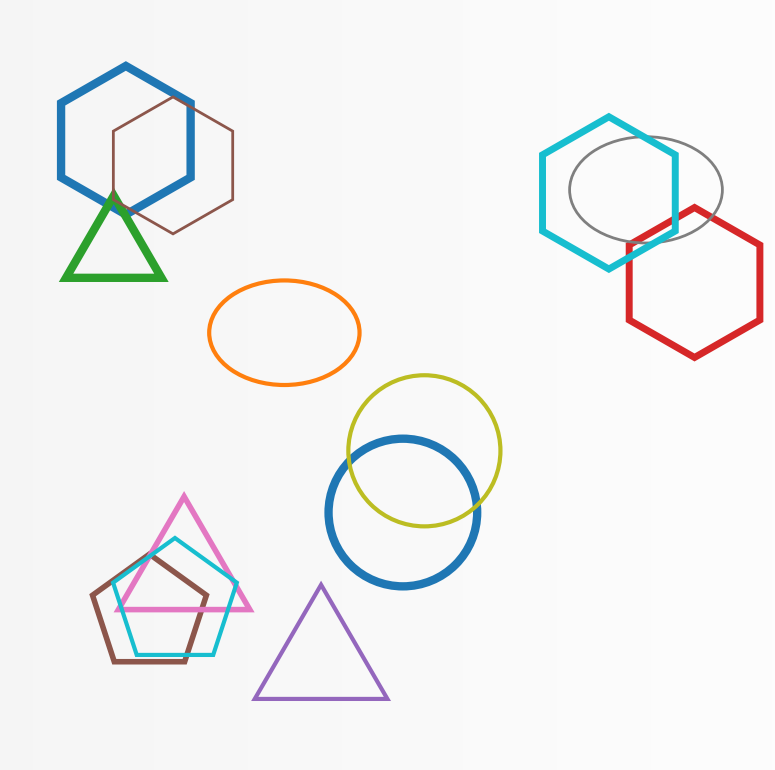[{"shape": "circle", "thickness": 3, "radius": 0.48, "center": [0.52, 0.334]}, {"shape": "hexagon", "thickness": 3, "radius": 0.48, "center": [0.162, 0.818]}, {"shape": "oval", "thickness": 1.5, "radius": 0.49, "center": [0.367, 0.568]}, {"shape": "triangle", "thickness": 3, "radius": 0.36, "center": [0.147, 0.675]}, {"shape": "hexagon", "thickness": 2.5, "radius": 0.49, "center": [0.896, 0.633]}, {"shape": "triangle", "thickness": 1.5, "radius": 0.49, "center": [0.414, 0.142]}, {"shape": "pentagon", "thickness": 2, "radius": 0.39, "center": [0.193, 0.203]}, {"shape": "hexagon", "thickness": 1, "radius": 0.44, "center": [0.223, 0.785]}, {"shape": "triangle", "thickness": 2, "radius": 0.49, "center": [0.238, 0.257]}, {"shape": "oval", "thickness": 1, "radius": 0.49, "center": [0.834, 0.753]}, {"shape": "circle", "thickness": 1.5, "radius": 0.49, "center": [0.548, 0.415]}, {"shape": "pentagon", "thickness": 1.5, "radius": 0.42, "center": [0.226, 0.217]}, {"shape": "hexagon", "thickness": 2.5, "radius": 0.49, "center": [0.786, 0.749]}]